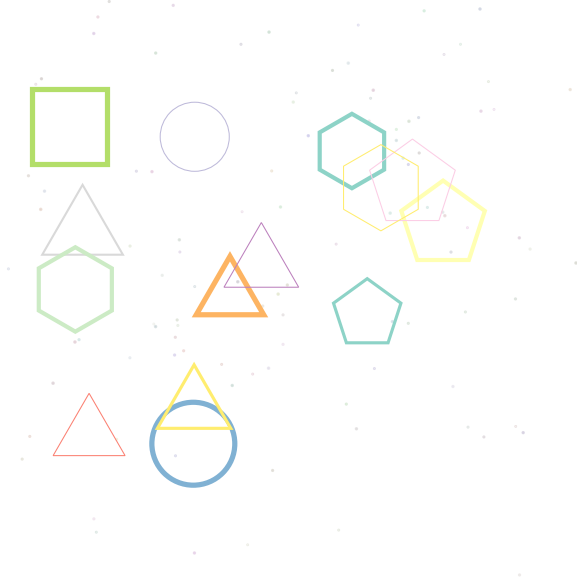[{"shape": "hexagon", "thickness": 2, "radius": 0.32, "center": [0.609, 0.738]}, {"shape": "pentagon", "thickness": 1.5, "radius": 0.31, "center": [0.636, 0.455]}, {"shape": "pentagon", "thickness": 2, "radius": 0.38, "center": [0.767, 0.61]}, {"shape": "circle", "thickness": 0.5, "radius": 0.3, "center": [0.337, 0.762]}, {"shape": "triangle", "thickness": 0.5, "radius": 0.36, "center": [0.154, 0.246]}, {"shape": "circle", "thickness": 2.5, "radius": 0.36, "center": [0.335, 0.231]}, {"shape": "triangle", "thickness": 2.5, "radius": 0.34, "center": [0.398, 0.488]}, {"shape": "square", "thickness": 2.5, "radius": 0.32, "center": [0.12, 0.78]}, {"shape": "pentagon", "thickness": 0.5, "radius": 0.39, "center": [0.714, 0.68]}, {"shape": "triangle", "thickness": 1, "radius": 0.4, "center": [0.143, 0.598]}, {"shape": "triangle", "thickness": 0.5, "radius": 0.37, "center": [0.453, 0.539]}, {"shape": "hexagon", "thickness": 2, "radius": 0.37, "center": [0.13, 0.498]}, {"shape": "hexagon", "thickness": 0.5, "radius": 0.37, "center": [0.66, 0.674]}, {"shape": "triangle", "thickness": 1.5, "radius": 0.37, "center": [0.336, 0.294]}]